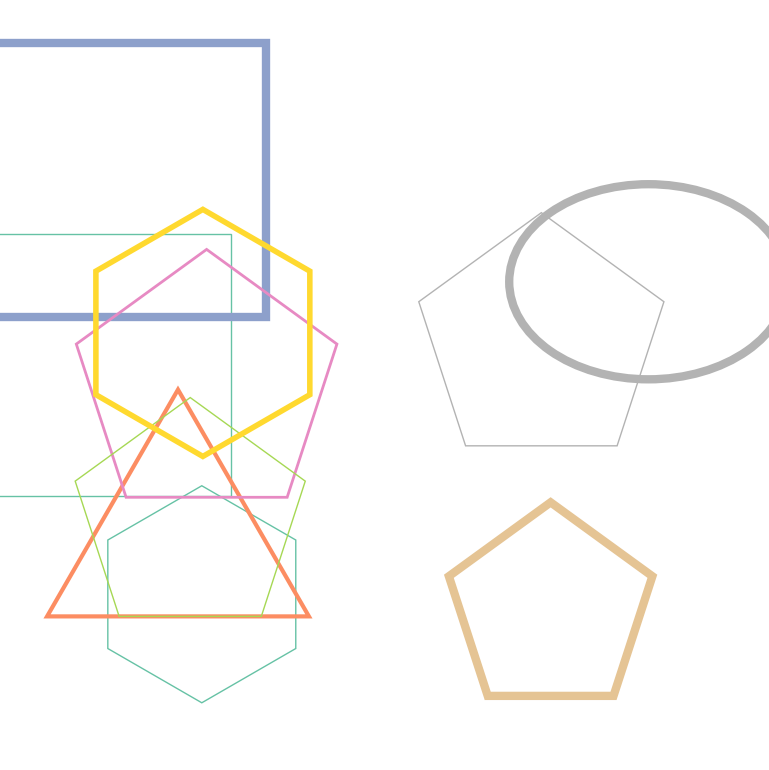[{"shape": "hexagon", "thickness": 0.5, "radius": 0.7, "center": [0.262, 0.228]}, {"shape": "square", "thickness": 0.5, "radius": 0.85, "center": [0.129, 0.526]}, {"shape": "triangle", "thickness": 1.5, "radius": 0.98, "center": [0.231, 0.298]}, {"shape": "square", "thickness": 3, "radius": 0.89, "center": [0.168, 0.766]}, {"shape": "pentagon", "thickness": 1, "radius": 0.89, "center": [0.268, 0.498]}, {"shape": "pentagon", "thickness": 0.5, "radius": 0.79, "center": [0.247, 0.327]}, {"shape": "hexagon", "thickness": 2, "radius": 0.8, "center": [0.263, 0.568]}, {"shape": "pentagon", "thickness": 3, "radius": 0.69, "center": [0.715, 0.209]}, {"shape": "oval", "thickness": 3, "radius": 0.91, "center": [0.842, 0.634]}, {"shape": "pentagon", "thickness": 0.5, "radius": 0.84, "center": [0.703, 0.556]}]